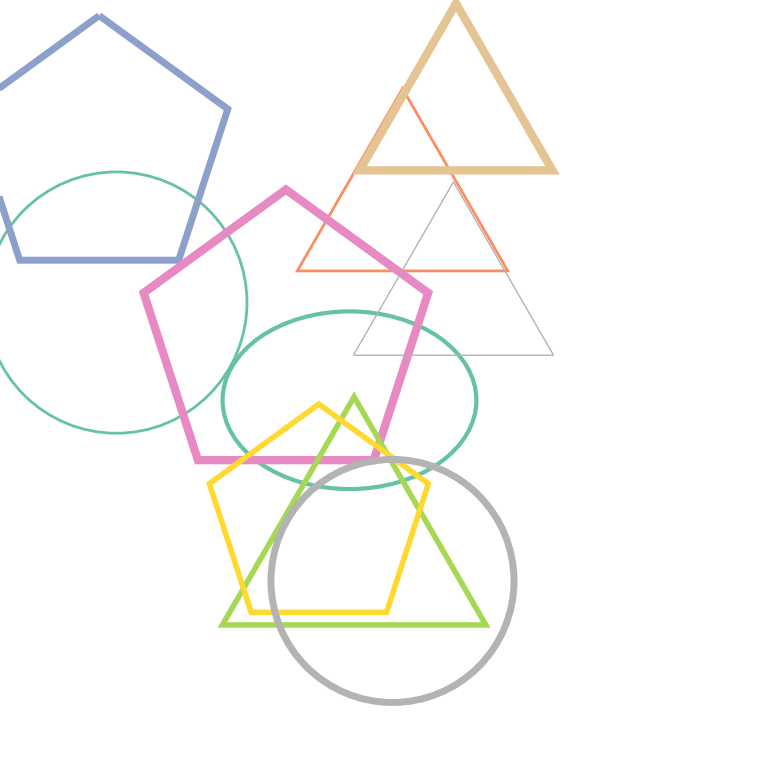[{"shape": "oval", "thickness": 1.5, "radius": 0.82, "center": [0.454, 0.48]}, {"shape": "circle", "thickness": 1, "radius": 0.85, "center": [0.151, 0.607]}, {"shape": "triangle", "thickness": 1, "radius": 0.79, "center": [0.523, 0.727]}, {"shape": "pentagon", "thickness": 2.5, "radius": 0.88, "center": [0.129, 0.804]}, {"shape": "pentagon", "thickness": 3, "radius": 0.97, "center": [0.371, 0.56]}, {"shape": "triangle", "thickness": 2, "radius": 0.99, "center": [0.46, 0.287]}, {"shape": "pentagon", "thickness": 2, "radius": 0.75, "center": [0.414, 0.326]}, {"shape": "triangle", "thickness": 3, "radius": 0.72, "center": [0.592, 0.851]}, {"shape": "circle", "thickness": 2.5, "radius": 0.79, "center": [0.51, 0.246]}, {"shape": "triangle", "thickness": 0.5, "radius": 0.75, "center": [0.589, 0.614]}]